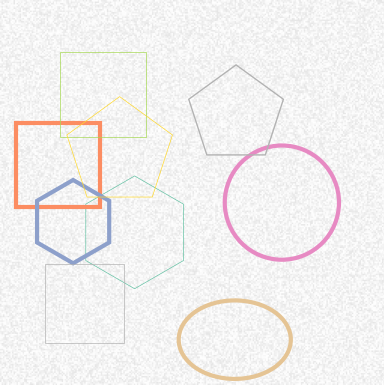[{"shape": "hexagon", "thickness": 0.5, "radius": 0.73, "center": [0.35, 0.397]}, {"shape": "square", "thickness": 3, "radius": 0.54, "center": [0.151, 0.571]}, {"shape": "hexagon", "thickness": 3, "radius": 0.54, "center": [0.19, 0.424]}, {"shape": "circle", "thickness": 3, "radius": 0.74, "center": [0.732, 0.474]}, {"shape": "square", "thickness": 0.5, "radius": 0.55, "center": [0.267, 0.755]}, {"shape": "pentagon", "thickness": 0.5, "radius": 0.72, "center": [0.311, 0.605]}, {"shape": "oval", "thickness": 3, "radius": 0.73, "center": [0.61, 0.118]}, {"shape": "pentagon", "thickness": 1, "radius": 0.65, "center": [0.613, 0.702]}, {"shape": "square", "thickness": 0.5, "radius": 0.51, "center": [0.221, 0.212]}]